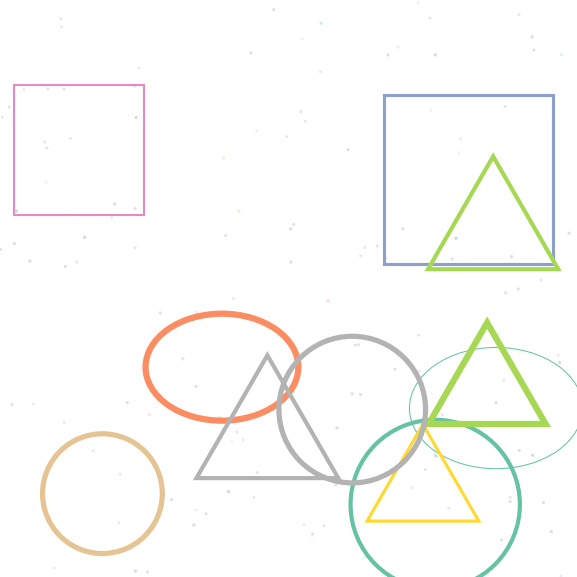[{"shape": "circle", "thickness": 2, "radius": 0.73, "center": [0.754, 0.126]}, {"shape": "oval", "thickness": 0.5, "radius": 0.75, "center": [0.859, 0.292]}, {"shape": "oval", "thickness": 3, "radius": 0.66, "center": [0.384, 0.363]}, {"shape": "square", "thickness": 1.5, "radius": 0.73, "center": [0.811, 0.688]}, {"shape": "square", "thickness": 1, "radius": 0.56, "center": [0.136, 0.739]}, {"shape": "triangle", "thickness": 3, "radius": 0.58, "center": [0.843, 0.323]}, {"shape": "triangle", "thickness": 2, "radius": 0.65, "center": [0.854, 0.598]}, {"shape": "triangle", "thickness": 1.5, "radius": 0.56, "center": [0.732, 0.153]}, {"shape": "circle", "thickness": 2.5, "radius": 0.52, "center": [0.177, 0.144]}, {"shape": "triangle", "thickness": 2, "radius": 0.71, "center": [0.463, 0.242]}, {"shape": "circle", "thickness": 2.5, "radius": 0.63, "center": [0.61, 0.29]}]